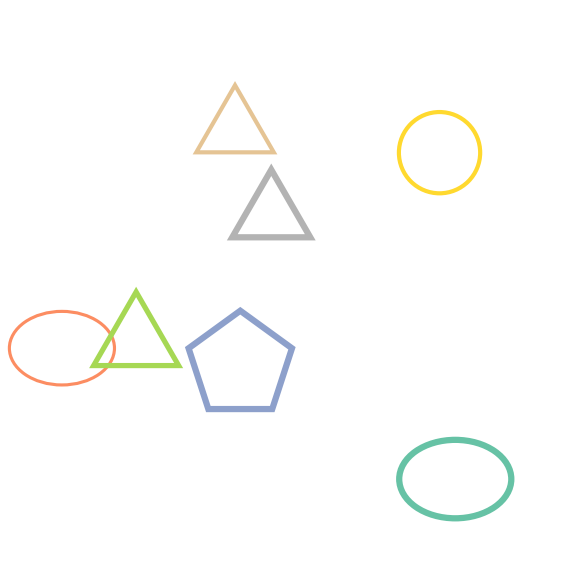[{"shape": "oval", "thickness": 3, "radius": 0.49, "center": [0.788, 0.17]}, {"shape": "oval", "thickness": 1.5, "radius": 0.45, "center": [0.107, 0.396]}, {"shape": "pentagon", "thickness": 3, "radius": 0.47, "center": [0.416, 0.367]}, {"shape": "triangle", "thickness": 2.5, "radius": 0.42, "center": [0.236, 0.409]}, {"shape": "circle", "thickness": 2, "radius": 0.35, "center": [0.761, 0.735]}, {"shape": "triangle", "thickness": 2, "radius": 0.39, "center": [0.407, 0.774]}, {"shape": "triangle", "thickness": 3, "radius": 0.39, "center": [0.47, 0.627]}]